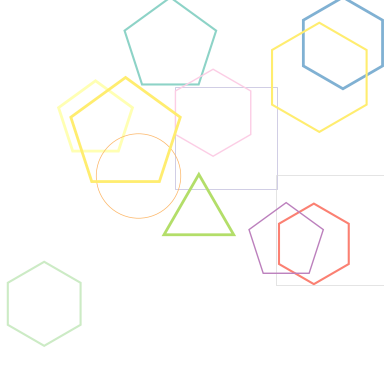[{"shape": "pentagon", "thickness": 1.5, "radius": 0.63, "center": [0.442, 0.882]}, {"shape": "pentagon", "thickness": 2, "radius": 0.5, "center": [0.248, 0.689]}, {"shape": "square", "thickness": 0.5, "radius": 0.66, "center": [0.587, 0.642]}, {"shape": "hexagon", "thickness": 1.5, "radius": 0.52, "center": [0.815, 0.367]}, {"shape": "hexagon", "thickness": 2, "radius": 0.59, "center": [0.891, 0.888]}, {"shape": "circle", "thickness": 0.5, "radius": 0.55, "center": [0.36, 0.543]}, {"shape": "triangle", "thickness": 2, "radius": 0.52, "center": [0.516, 0.443]}, {"shape": "hexagon", "thickness": 1, "radius": 0.56, "center": [0.553, 0.707]}, {"shape": "square", "thickness": 0.5, "radius": 0.71, "center": [0.859, 0.402]}, {"shape": "pentagon", "thickness": 1, "radius": 0.51, "center": [0.743, 0.372]}, {"shape": "hexagon", "thickness": 1.5, "radius": 0.55, "center": [0.115, 0.211]}, {"shape": "pentagon", "thickness": 2, "radius": 0.75, "center": [0.326, 0.649]}, {"shape": "hexagon", "thickness": 1.5, "radius": 0.71, "center": [0.829, 0.799]}]